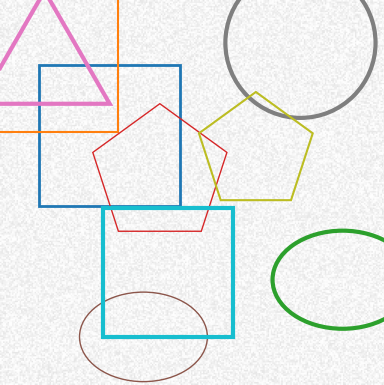[{"shape": "square", "thickness": 2, "radius": 0.92, "center": [0.285, 0.648]}, {"shape": "square", "thickness": 1.5, "radius": 0.88, "center": [0.13, 0.834]}, {"shape": "oval", "thickness": 3, "radius": 0.91, "center": [0.89, 0.273]}, {"shape": "pentagon", "thickness": 1, "radius": 0.92, "center": [0.415, 0.547]}, {"shape": "oval", "thickness": 1, "radius": 0.83, "center": [0.373, 0.125]}, {"shape": "triangle", "thickness": 3, "radius": 0.98, "center": [0.116, 0.828]}, {"shape": "circle", "thickness": 3, "radius": 0.98, "center": [0.78, 0.889]}, {"shape": "pentagon", "thickness": 1.5, "radius": 0.78, "center": [0.665, 0.606]}, {"shape": "square", "thickness": 3, "radius": 0.84, "center": [0.438, 0.292]}]